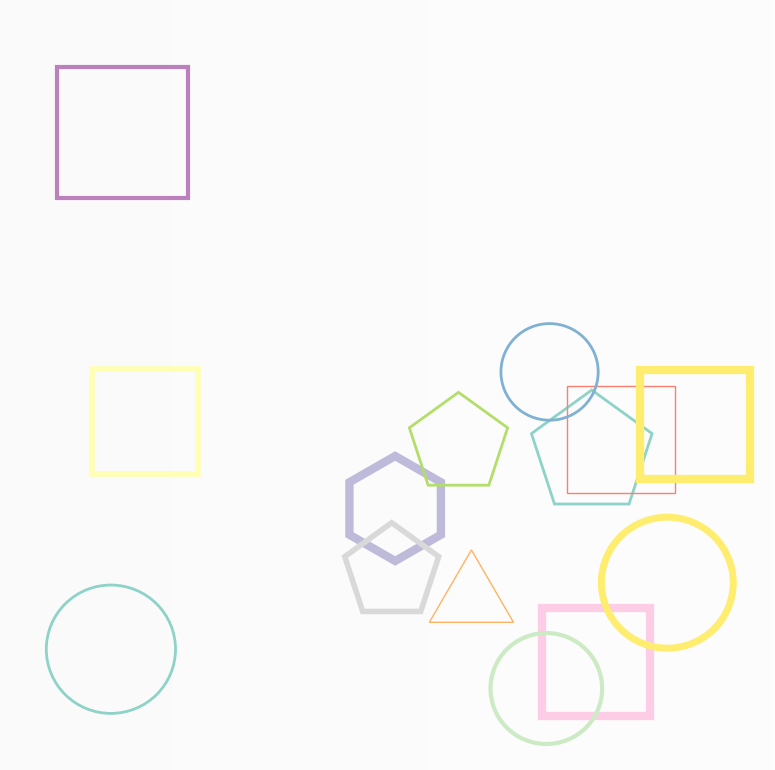[{"shape": "circle", "thickness": 1, "radius": 0.42, "center": [0.143, 0.157]}, {"shape": "pentagon", "thickness": 1, "radius": 0.41, "center": [0.764, 0.412]}, {"shape": "square", "thickness": 2, "radius": 0.34, "center": [0.187, 0.453]}, {"shape": "hexagon", "thickness": 3, "radius": 0.34, "center": [0.51, 0.34]}, {"shape": "square", "thickness": 0.5, "radius": 0.35, "center": [0.801, 0.43]}, {"shape": "circle", "thickness": 1, "radius": 0.31, "center": [0.709, 0.517]}, {"shape": "triangle", "thickness": 0.5, "radius": 0.31, "center": [0.608, 0.223]}, {"shape": "pentagon", "thickness": 1, "radius": 0.33, "center": [0.592, 0.424]}, {"shape": "square", "thickness": 3, "radius": 0.35, "center": [0.769, 0.14]}, {"shape": "pentagon", "thickness": 2, "radius": 0.32, "center": [0.505, 0.257]}, {"shape": "square", "thickness": 1.5, "radius": 0.42, "center": [0.158, 0.828]}, {"shape": "circle", "thickness": 1.5, "radius": 0.36, "center": [0.705, 0.106]}, {"shape": "circle", "thickness": 2.5, "radius": 0.43, "center": [0.861, 0.243]}, {"shape": "square", "thickness": 3, "radius": 0.36, "center": [0.897, 0.449]}]